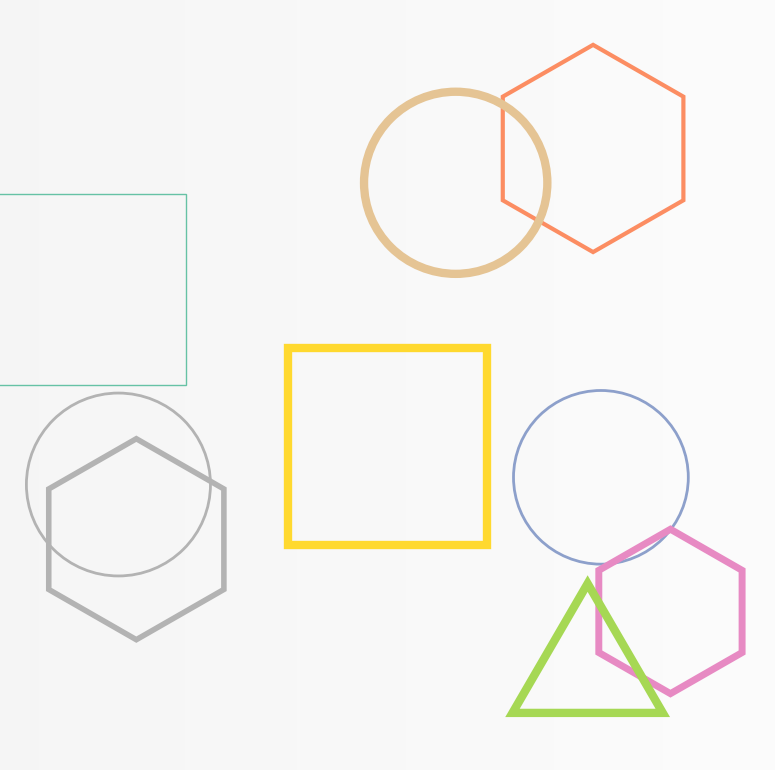[{"shape": "square", "thickness": 0.5, "radius": 0.62, "center": [0.115, 0.624]}, {"shape": "hexagon", "thickness": 1.5, "radius": 0.67, "center": [0.765, 0.807]}, {"shape": "circle", "thickness": 1, "radius": 0.56, "center": [0.775, 0.38]}, {"shape": "hexagon", "thickness": 2.5, "radius": 0.53, "center": [0.865, 0.206]}, {"shape": "triangle", "thickness": 3, "radius": 0.56, "center": [0.758, 0.13]}, {"shape": "square", "thickness": 3, "radius": 0.64, "center": [0.5, 0.42]}, {"shape": "circle", "thickness": 3, "radius": 0.59, "center": [0.588, 0.763]}, {"shape": "circle", "thickness": 1, "radius": 0.59, "center": [0.153, 0.371]}, {"shape": "hexagon", "thickness": 2, "radius": 0.65, "center": [0.176, 0.3]}]